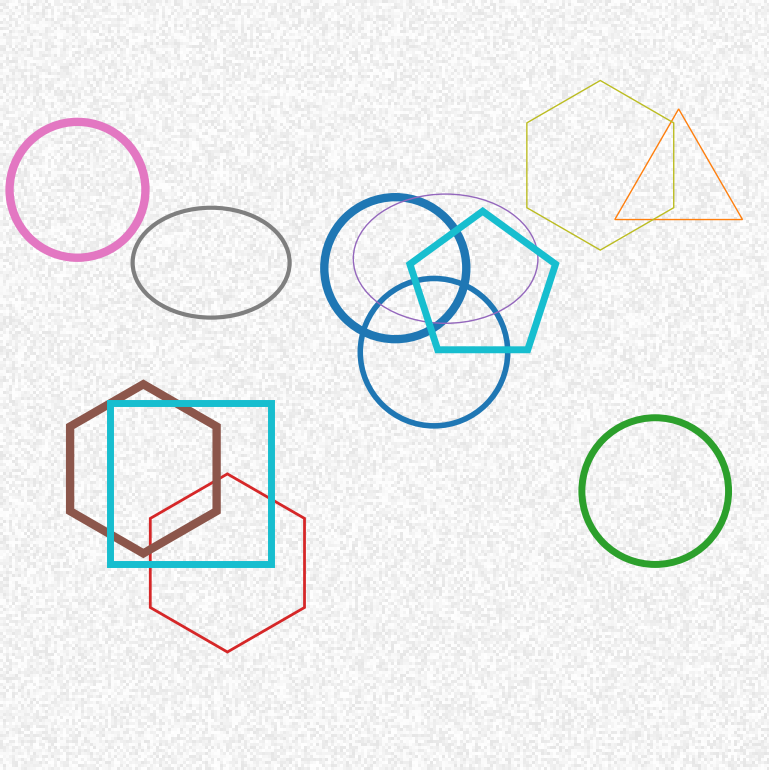[{"shape": "circle", "thickness": 2, "radius": 0.48, "center": [0.564, 0.543]}, {"shape": "circle", "thickness": 3, "radius": 0.46, "center": [0.513, 0.652]}, {"shape": "triangle", "thickness": 0.5, "radius": 0.48, "center": [0.881, 0.763]}, {"shape": "circle", "thickness": 2.5, "radius": 0.48, "center": [0.851, 0.362]}, {"shape": "hexagon", "thickness": 1, "radius": 0.58, "center": [0.295, 0.269]}, {"shape": "oval", "thickness": 0.5, "radius": 0.6, "center": [0.579, 0.664]}, {"shape": "hexagon", "thickness": 3, "radius": 0.55, "center": [0.186, 0.391]}, {"shape": "circle", "thickness": 3, "radius": 0.44, "center": [0.101, 0.754]}, {"shape": "oval", "thickness": 1.5, "radius": 0.51, "center": [0.274, 0.659]}, {"shape": "hexagon", "thickness": 0.5, "radius": 0.55, "center": [0.78, 0.785]}, {"shape": "square", "thickness": 2.5, "radius": 0.52, "center": [0.248, 0.372]}, {"shape": "pentagon", "thickness": 2.5, "radius": 0.5, "center": [0.627, 0.626]}]